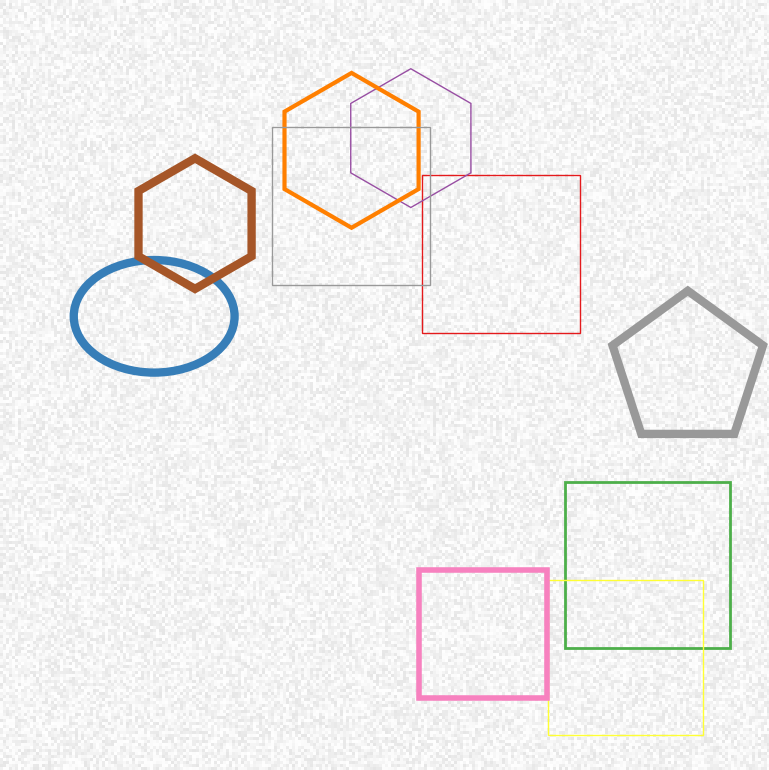[{"shape": "square", "thickness": 0.5, "radius": 0.51, "center": [0.65, 0.67]}, {"shape": "oval", "thickness": 3, "radius": 0.52, "center": [0.2, 0.589]}, {"shape": "square", "thickness": 1, "radius": 0.54, "center": [0.841, 0.266]}, {"shape": "hexagon", "thickness": 0.5, "radius": 0.45, "center": [0.534, 0.821]}, {"shape": "hexagon", "thickness": 1.5, "radius": 0.5, "center": [0.457, 0.805]}, {"shape": "square", "thickness": 0.5, "radius": 0.5, "center": [0.812, 0.146]}, {"shape": "hexagon", "thickness": 3, "radius": 0.42, "center": [0.253, 0.71]}, {"shape": "square", "thickness": 2, "radius": 0.41, "center": [0.627, 0.177]}, {"shape": "square", "thickness": 0.5, "radius": 0.51, "center": [0.456, 0.732]}, {"shape": "pentagon", "thickness": 3, "radius": 0.51, "center": [0.893, 0.52]}]